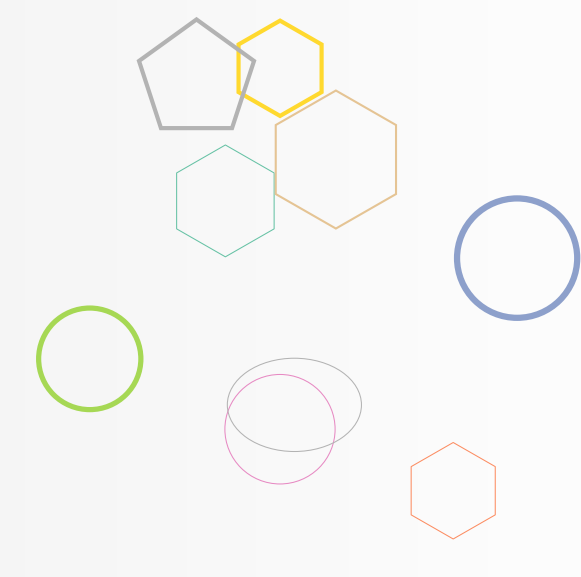[{"shape": "hexagon", "thickness": 0.5, "radius": 0.48, "center": [0.388, 0.651]}, {"shape": "hexagon", "thickness": 0.5, "radius": 0.42, "center": [0.78, 0.149]}, {"shape": "circle", "thickness": 3, "radius": 0.52, "center": [0.89, 0.552]}, {"shape": "circle", "thickness": 0.5, "radius": 0.47, "center": [0.482, 0.256]}, {"shape": "circle", "thickness": 2.5, "radius": 0.44, "center": [0.154, 0.378]}, {"shape": "hexagon", "thickness": 2, "radius": 0.41, "center": [0.482, 0.881]}, {"shape": "hexagon", "thickness": 1, "radius": 0.6, "center": [0.578, 0.723]}, {"shape": "oval", "thickness": 0.5, "radius": 0.58, "center": [0.506, 0.298]}, {"shape": "pentagon", "thickness": 2, "radius": 0.52, "center": [0.338, 0.861]}]